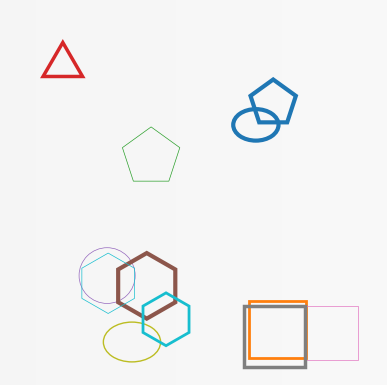[{"shape": "oval", "thickness": 3, "radius": 0.29, "center": [0.66, 0.676]}, {"shape": "pentagon", "thickness": 3, "radius": 0.31, "center": [0.705, 0.732]}, {"shape": "square", "thickness": 2, "radius": 0.37, "center": [0.715, 0.144]}, {"shape": "pentagon", "thickness": 0.5, "radius": 0.39, "center": [0.39, 0.592]}, {"shape": "triangle", "thickness": 2.5, "radius": 0.29, "center": [0.162, 0.831]}, {"shape": "circle", "thickness": 0.5, "radius": 0.36, "center": [0.276, 0.284]}, {"shape": "hexagon", "thickness": 3, "radius": 0.43, "center": [0.379, 0.258]}, {"shape": "square", "thickness": 0.5, "radius": 0.35, "center": [0.854, 0.135]}, {"shape": "square", "thickness": 2.5, "radius": 0.4, "center": [0.708, 0.127]}, {"shape": "oval", "thickness": 1, "radius": 0.37, "center": [0.341, 0.112]}, {"shape": "hexagon", "thickness": 2, "radius": 0.34, "center": [0.428, 0.171]}, {"shape": "hexagon", "thickness": 0.5, "radius": 0.39, "center": [0.279, 0.264]}]